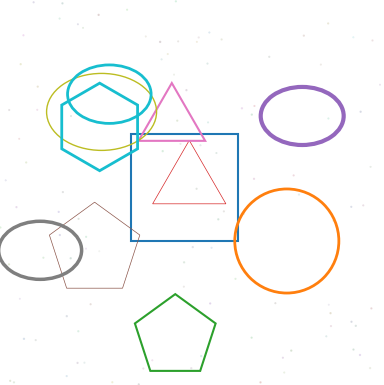[{"shape": "square", "thickness": 1.5, "radius": 0.7, "center": [0.48, 0.514]}, {"shape": "circle", "thickness": 2, "radius": 0.68, "center": [0.745, 0.374]}, {"shape": "pentagon", "thickness": 1.5, "radius": 0.55, "center": [0.455, 0.126]}, {"shape": "triangle", "thickness": 0.5, "radius": 0.55, "center": [0.492, 0.526]}, {"shape": "oval", "thickness": 3, "radius": 0.54, "center": [0.785, 0.699]}, {"shape": "pentagon", "thickness": 0.5, "radius": 0.62, "center": [0.246, 0.351]}, {"shape": "triangle", "thickness": 1.5, "radius": 0.5, "center": [0.446, 0.684]}, {"shape": "oval", "thickness": 2.5, "radius": 0.54, "center": [0.104, 0.35]}, {"shape": "oval", "thickness": 1, "radius": 0.71, "center": [0.264, 0.709]}, {"shape": "oval", "thickness": 2, "radius": 0.54, "center": [0.284, 0.755]}, {"shape": "hexagon", "thickness": 2, "radius": 0.57, "center": [0.259, 0.67]}]